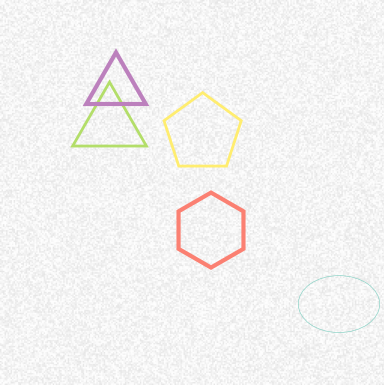[{"shape": "oval", "thickness": 0.5, "radius": 0.53, "center": [0.88, 0.21]}, {"shape": "hexagon", "thickness": 3, "radius": 0.49, "center": [0.548, 0.402]}, {"shape": "triangle", "thickness": 2, "radius": 0.55, "center": [0.284, 0.676]}, {"shape": "triangle", "thickness": 3, "radius": 0.45, "center": [0.301, 0.775]}, {"shape": "pentagon", "thickness": 2, "radius": 0.53, "center": [0.526, 0.654]}]